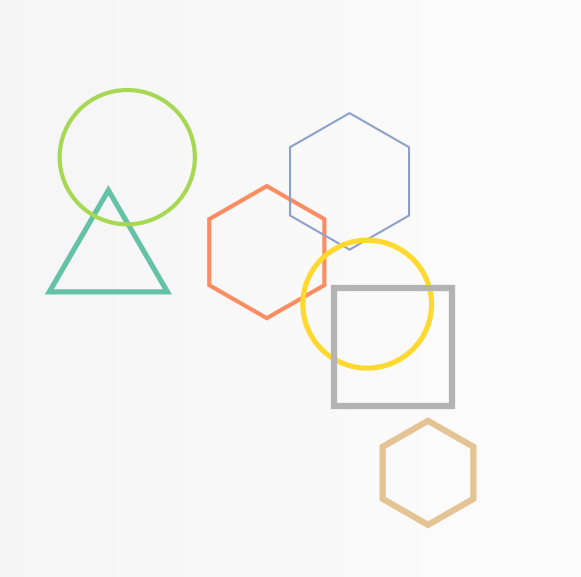[{"shape": "triangle", "thickness": 2.5, "radius": 0.59, "center": [0.186, 0.552]}, {"shape": "hexagon", "thickness": 2, "radius": 0.57, "center": [0.459, 0.563]}, {"shape": "hexagon", "thickness": 1, "radius": 0.59, "center": [0.601, 0.685]}, {"shape": "circle", "thickness": 2, "radius": 0.58, "center": [0.219, 0.727]}, {"shape": "circle", "thickness": 2.5, "radius": 0.55, "center": [0.632, 0.472]}, {"shape": "hexagon", "thickness": 3, "radius": 0.45, "center": [0.736, 0.18]}, {"shape": "square", "thickness": 3, "radius": 0.51, "center": [0.676, 0.398]}]